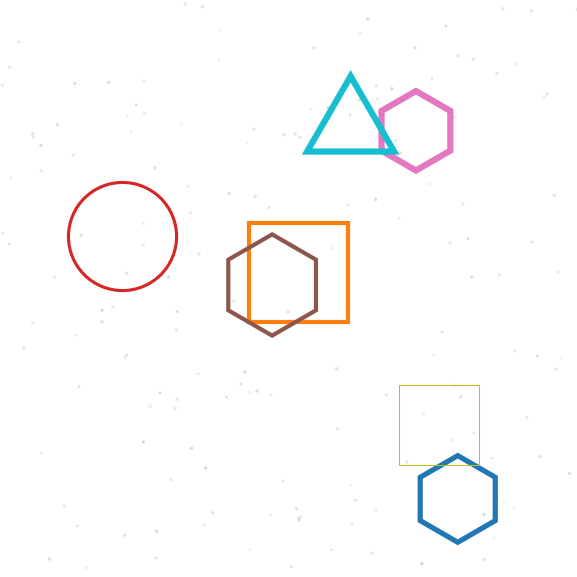[{"shape": "hexagon", "thickness": 2.5, "radius": 0.38, "center": [0.793, 0.135]}, {"shape": "square", "thickness": 2, "radius": 0.43, "center": [0.517, 0.528]}, {"shape": "circle", "thickness": 1.5, "radius": 0.47, "center": [0.212, 0.59]}, {"shape": "hexagon", "thickness": 2, "radius": 0.44, "center": [0.471, 0.506]}, {"shape": "hexagon", "thickness": 3, "radius": 0.34, "center": [0.72, 0.773]}, {"shape": "square", "thickness": 0.5, "radius": 0.35, "center": [0.759, 0.263]}, {"shape": "triangle", "thickness": 3, "radius": 0.43, "center": [0.607, 0.78]}]